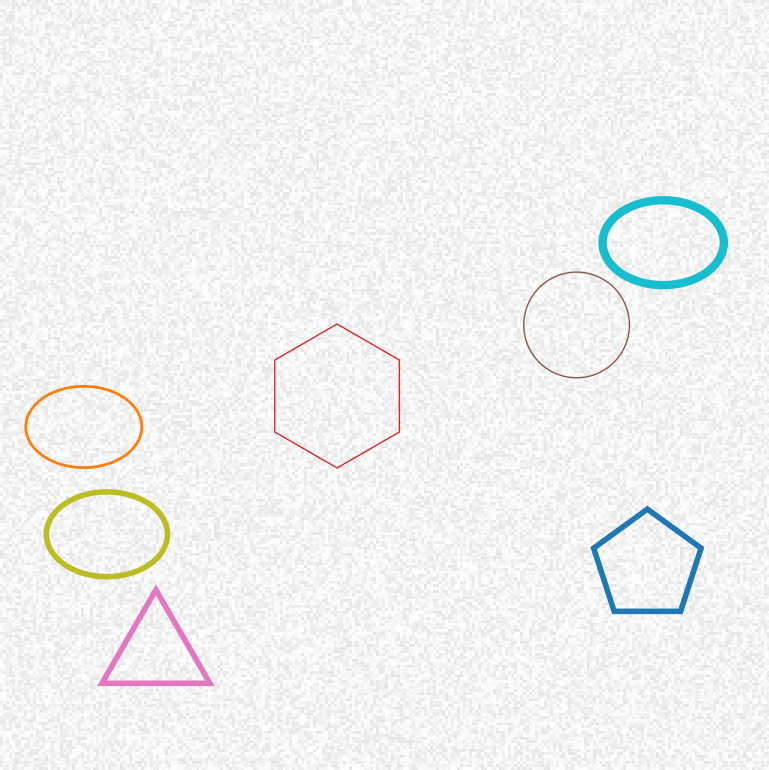[{"shape": "pentagon", "thickness": 2, "radius": 0.37, "center": [0.841, 0.265]}, {"shape": "oval", "thickness": 1, "radius": 0.38, "center": [0.109, 0.446]}, {"shape": "hexagon", "thickness": 0.5, "radius": 0.47, "center": [0.438, 0.486]}, {"shape": "circle", "thickness": 0.5, "radius": 0.34, "center": [0.749, 0.578]}, {"shape": "triangle", "thickness": 2, "radius": 0.4, "center": [0.202, 0.153]}, {"shape": "oval", "thickness": 2, "radius": 0.39, "center": [0.139, 0.306]}, {"shape": "oval", "thickness": 3, "radius": 0.39, "center": [0.861, 0.685]}]